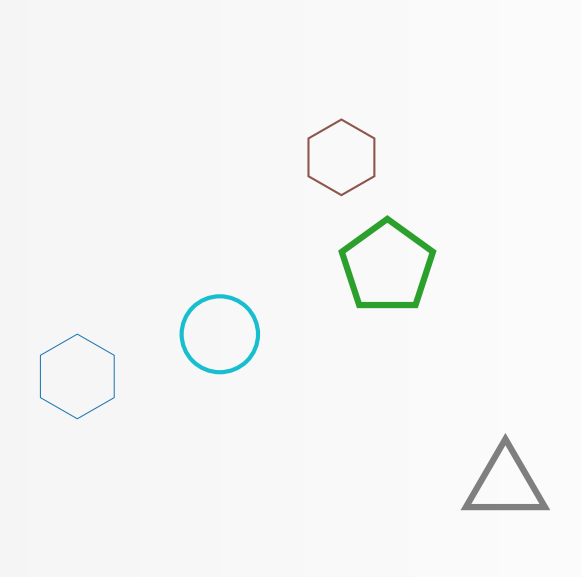[{"shape": "hexagon", "thickness": 0.5, "radius": 0.37, "center": [0.133, 0.347]}, {"shape": "pentagon", "thickness": 3, "radius": 0.41, "center": [0.666, 0.538]}, {"shape": "hexagon", "thickness": 1, "radius": 0.33, "center": [0.587, 0.727]}, {"shape": "triangle", "thickness": 3, "radius": 0.39, "center": [0.87, 0.16]}, {"shape": "circle", "thickness": 2, "radius": 0.33, "center": [0.378, 0.42]}]